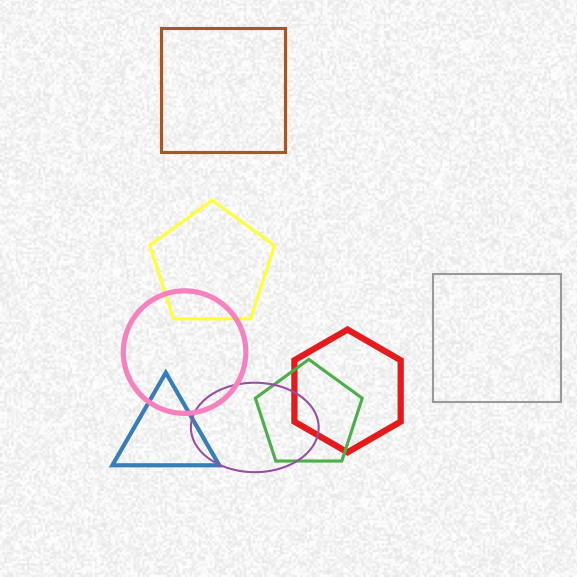[{"shape": "hexagon", "thickness": 3, "radius": 0.53, "center": [0.602, 0.322]}, {"shape": "triangle", "thickness": 2, "radius": 0.53, "center": [0.287, 0.247]}, {"shape": "pentagon", "thickness": 1.5, "radius": 0.49, "center": [0.535, 0.28]}, {"shape": "oval", "thickness": 1, "radius": 0.55, "center": [0.441, 0.259]}, {"shape": "pentagon", "thickness": 1.5, "radius": 0.57, "center": [0.367, 0.539]}, {"shape": "square", "thickness": 1.5, "radius": 0.54, "center": [0.386, 0.844]}, {"shape": "circle", "thickness": 2.5, "radius": 0.53, "center": [0.32, 0.389]}, {"shape": "square", "thickness": 1, "radius": 0.55, "center": [0.86, 0.414]}]